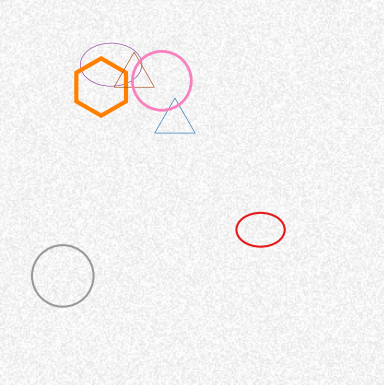[{"shape": "oval", "thickness": 1.5, "radius": 0.31, "center": [0.677, 0.403]}, {"shape": "triangle", "thickness": 0.5, "radius": 0.3, "center": [0.454, 0.685]}, {"shape": "oval", "thickness": 0.5, "radius": 0.4, "center": [0.289, 0.832]}, {"shape": "hexagon", "thickness": 3, "radius": 0.37, "center": [0.263, 0.774]}, {"shape": "triangle", "thickness": 0.5, "radius": 0.3, "center": [0.349, 0.804]}, {"shape": "circle", "thickness": 2, "radius": 0.38, "center": [0.42, 0.79]}, {"shape": "circle", "thickness": 1.5, "radius": 0.4, "center": [0.163, 0.283]}]